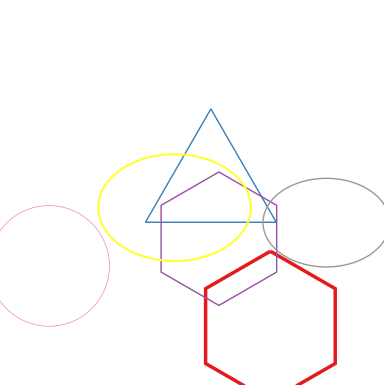[{"shape": "hexagon", "thickness": 2.5, "radius": 0.97, "center": [0.702, 0.153]}, {"shape": "triangle", "thickness": 1, "radius": 0.98, "center": [0.548, 0.521]}, {"shape": "hexagon", "thickness": 1, "radius": 0.87, "center": [0.569, 0.38]}, {"shape": "oval", "thickness": 1.5, "radius": 0.99, "center": [0.453, 0.461]}, {"shape": "circle", "thickness": 0.5, "radius": 0.78, "center": [0.128, 0.309]}, {"shape": "oval", "thickness": 1, "radius": 0.82, "center": [0.848, 0.422]}]